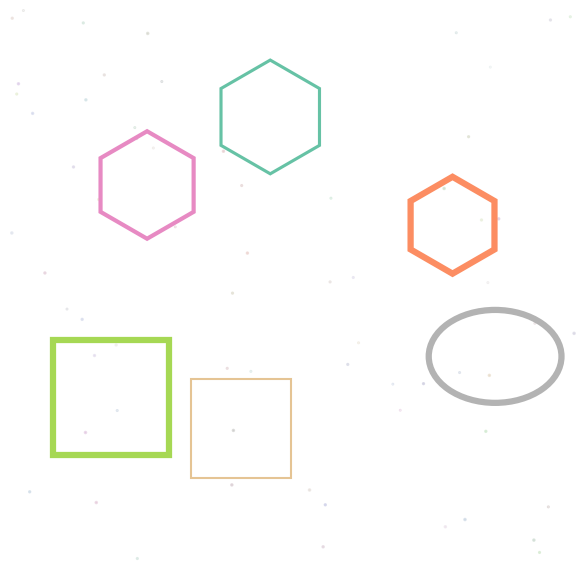[{"shape": "hexagon", "thickness": 1.5, "radius": 0.49, "center": [0.468, 0.797]}, {"shape": "hexagon", "thickness": 3, "radius": 0.42, "center": [0.784, 0.609]}, {"shape": "hexagon", "thickness": 2, "radius": 0.47, "center": [0.255, 0.679]}, {"shape": "square", "thickness": 3, "radius": 0.5, "center": [0.192, 0.311]}, {"shape": "square", "thickness": 1, "radius": 0.43, "center": [0.417, 0.258]}, {"shape": "oval", "thickness": 3, "radius": 0.57, "center": [0.857, 0.382]}]